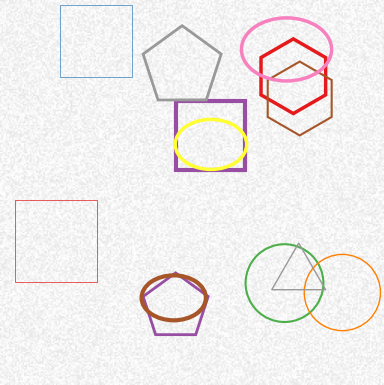[{"shape": "square", "thickness": 0.5, "radius": 0.53, "center": [0.146, 0.374]}, {"shape": "hexagon", "thickness": 2.5, "radius": 0.48, "center": [0.762, 0.802]}, {"shape": "square", "thickness": 0.5, "radius": 0.46, "center": [0.249, 0.893]}, {"shape": "circle", "thickness": 1.5, "radius": 0.51, "center": [0.739, 0.265]}, {"shape": "square", "thickness": 3, "radius": 0.45, "center": [0.548, 0.648]}, {"shape": "pentagon", "thickness": 2, "radius": 0.44, "center": [0.456, 0.203]}, {"shape": "circle", "thickness": 1, "radius": 0.5, "center": [0.889, 0.24]}, {"shape": "oval", "thickness": 2.5, "radius": 0.46, "center": [0.548, 0.625]}, {"shape": "hexagon", "thickness": 1.5, "radius": 0.48, "center": [0.778, 0.744]}, {"shape": "oval", "thickness": 3, "radius": 0.42, "center": [0.451, 0.226]}, {"shape": "oval", "thickness": 2.5, "radius": 0.59, "center": [0.744, 0.872]}, {"shape": "triangle", "thickness": 1, "radius": 0.4, "center": [0.776, 0.288]}, {"shape": "pentagon", "thickness": 2, "radius": 0.53, "center": [0.473, 0.827]}]